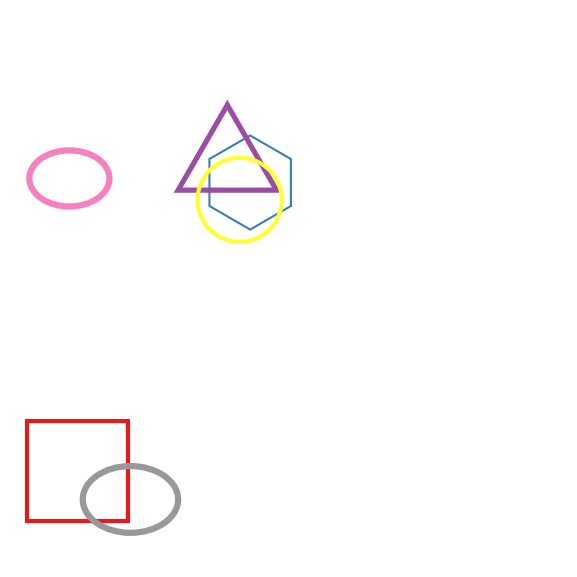[{"shape": "square", "thickness": 2, "radius": 0.43, "center": [0.134, 0.183]}, {"shape": "hexagon", "thickness": 1, "radius": 0.41, "center": [0.433, 0.683]}, {"shape": "triangle", "thickness": 2.5, "radius": 0.49, "center": [0.394, 0.719]}, {"shape": "circle", "thickness": 2, "radius": 0.36, "center": [0.415, 0.653]}, {"shape": "oval", "thickness": 3, "radius": 0.35, "center": [0.12, 0.69]}, {"shape": "oval", "thickness": 3, "radius": 0.41, "center": [0.226, 0.134]}]